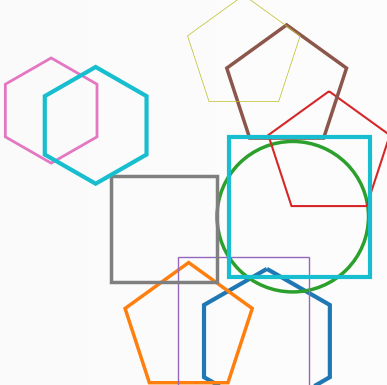[{"shape": "hexagon", "thickness": 3, "radius": 0.94, "center": [0.689, 0.114]}, {"shape": "pentagon", "thickness": 2.5, "radius": 0.86, "center": [0.487, 0.145]}, {"shape": "circle", "thickness": 2.5, "radius": 0.98, "center": [0.756, 0.437]}, {"shape": "pentagon", "thickness": 1.5, "radius": 0.82, "center": [0.849, 0.598]}, {"shape": "square", "thickness": 1, "radius": 0.85, "center": [0.628, 0.163]}, {"shape": "pentagon", "thickness": 2.5, "radius": 0.81, "center": [0.74, 0.773]}, {"shape": "hexagon", "thickness": 2, "radius": 0.68, "center": [0.132, 0.713]}, {"shape": "square", "thickness": 2.5, "radius": 0.69, "center": [0.423, 0.405]}, {"shape": "pentagon", "thickness": 0.5, "radius": 0.76, "center": [0.629, 0.86]}, {"shape": "square", "thickness": 3, "radius": 0.91, "center": [0.773, 0.462]}, {"shape": "hexagon", "thickness": 3, "radius": 0.76, "center": [0.247, 0.674]}]